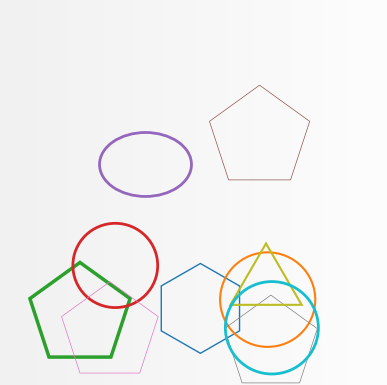[{"shape": "hexagon", "thickness": 1, "radius": 0.58, "center": [0.517, 0.199]}, {"shape": "circle", "thickness": 1.5, "radius": 0.61, "center": [0.691, 0.222]}, {"shape": "pentagon", "thickness": 2.5, "radius": 0.68, "center": [0.206, 0.182]}, {"shape": "circle", "thickness": 2, "radius": 0.55, "center": [0.297, 0.311]}, {"shape": "oval", "thickness": 2, "radius": 0.59, "center": [0.375, 0.573]}, {"shape": "pentagon", "thickness": 0.5, "radius": 0.68, "center": [0.67, 0.643]}, {"shape": "pentagon", "thickness": 0.5, "radius": 0.66, "center": [0.283, 0.137]}, {"shape": "pentagon", "thickness": 0.5, "radius": 0.63, "center": [0.699, 0.107]}, {"shape": "triangle", "thickness": 1.5, "radius": 0.53, "center": [0.686, 0.261]}, {"shape": "circle", "thickness": 2, "radius": 0.6, "center": [0.702, 0.149]}]